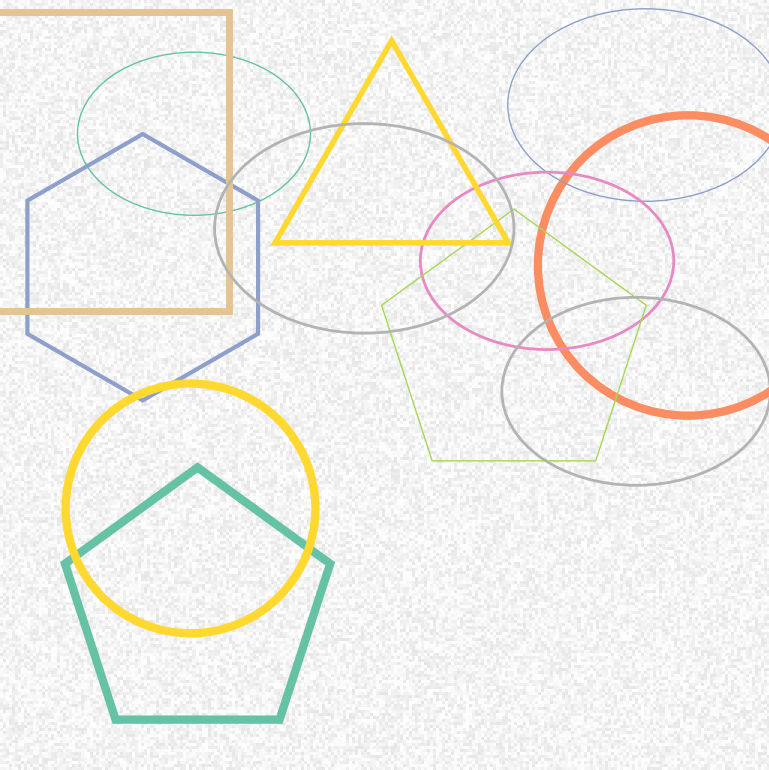[{"shape": "oval", "thickness": 0.5, "radius": 0.76, "center": [0.252, 0.826]}, {"shape": "pentagon", "thickness": 3, "radius": 0.91, "center": [0.257, 0.212]}, {"shape": "circle", "thickness": 3, "radius": 0.98, "center": [0.894, 0.655]}, {"shape": "oval", "thickness": 0.5, "radius": 0.89, "center": [0.838, 0.864]}, {"shape": "hexagon", "thickness": 1.5, "radius": 0.86, "center": [0.185, 0.653]}, {"shape": "oval", "thickness": 1, "radius": 0.82, "center": [0.71, 0.661]}, {"shape": "pentagon", "thickness": 0.5, "radius": 0.9, "center": [0.667, 0.548]}, {"shape": "triangle", "thickness": 2, "radius": 0.87, "center": [0.509, 0.772]}, {"shape": "circle", "thickness": 3, "radius": 0.81, "center": [0.247, 0.34]}, {"shape": "square", "thickness": 2.5, "radius": 0.97, "center": [0.103, 0.79]}, {"shape": "oval", "thickness": 1, "radius": 0.87, "center": [0.826, 0.492]}, {"shape": "oval", "thickness": 1, "radius": 0.97, "center": [0.473, 0.703]}]